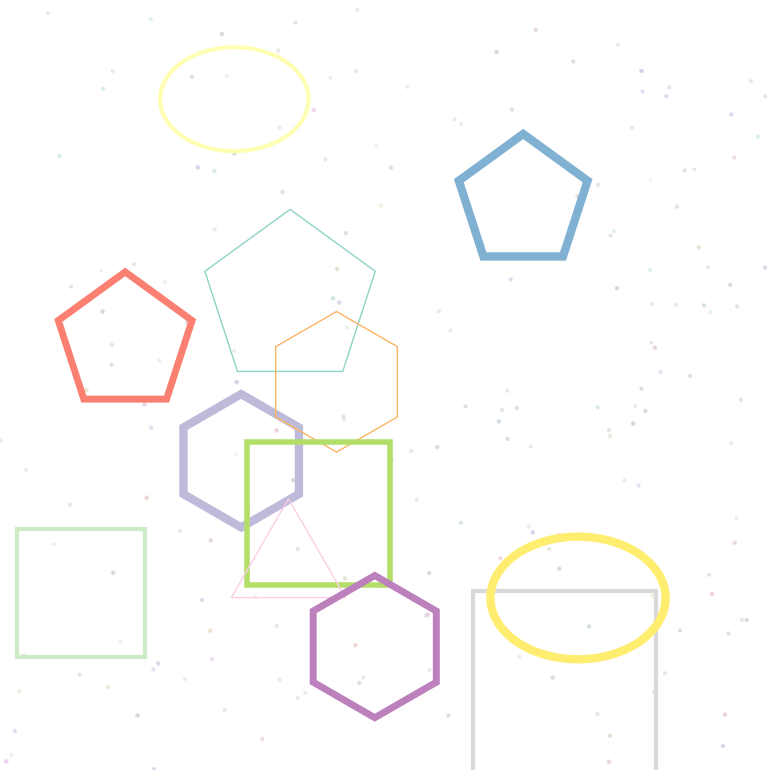[{"shape": "pentagon", "thickness": 0.5, "radius": 0.58, "center": [0.377, 0.612]}, {"shape": "oval", "thickness": 1.5, "radius": 0.48, "center": [0.304, 0.871]}, {"shape": "hexagon", "thickness": 3, "radius": 0.43, "center": [0.313, 0.402]}, {"shape": "pentagon", "thickness": 2.5, "radius": 0.46, "center": [0.163, 0.556]}, {"shape": "pentagon", "thickness": 3, "radius": 0.44, "center": [0.679, 0.738]}, {"shape": "hexagon", "thickness": 0.5, "radius": 0.46, "center": [0.437, 0.504]}, {"shape": "square", "thickness": 2, "radius": 0.46, "center": [0.414, 0.334]}, {"shape": "triangle", "thickness": 0.5, "radius": 0.43, "center": [0.375, 0.267]}, {"shape": "square", "thickness": 1.5, "radius": 0.6, "center": [0.733, 0.114]}, {"shape": "hexagon", "thickness": 2.5, "radius": 0.46, "center": [0.487, 0.16]}, {"shape": "square", "thickness": 1.5, "radius": 0.41, "center": [0.105, 0.23]}, {"shape": "oval", "thickness": 3, "radius": 0.57, "center": [0.751, 0.223]}]